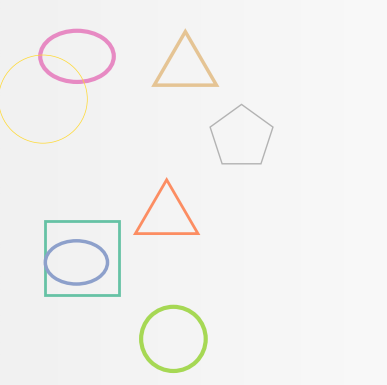[{"shape": "square", "thickness": 2, "radius": 0.48, "center": [0.211, 0.329]}, {"shape": "triangle", "thickness": 2, "radius": 0.47, "center": [0.43, 0.44]}, {"shape": "oval", "thickness": 2.5, "radius": 0.4, "center": [0.197, 0.318]}, {"shape": "oval", "thickness": 3, "radius": 0.47, "center": [0.199, 0.854]}, {"shape": "circle", "thickness": 3, "radius": 0.42, "center": [0.448, 0.12]}, {"shape": "circle", "thickness": 0.5, "radius": 0.57, "center": [0.111, 0.743]}, {"shape": "triangle", "thickness": 2.5, "radius": 0.46, "center": [0.478, 0.825]}, {"shape": "pentagon", "thickness": 1, "radius": 0.43, "center": [0.623, 0.644]}]